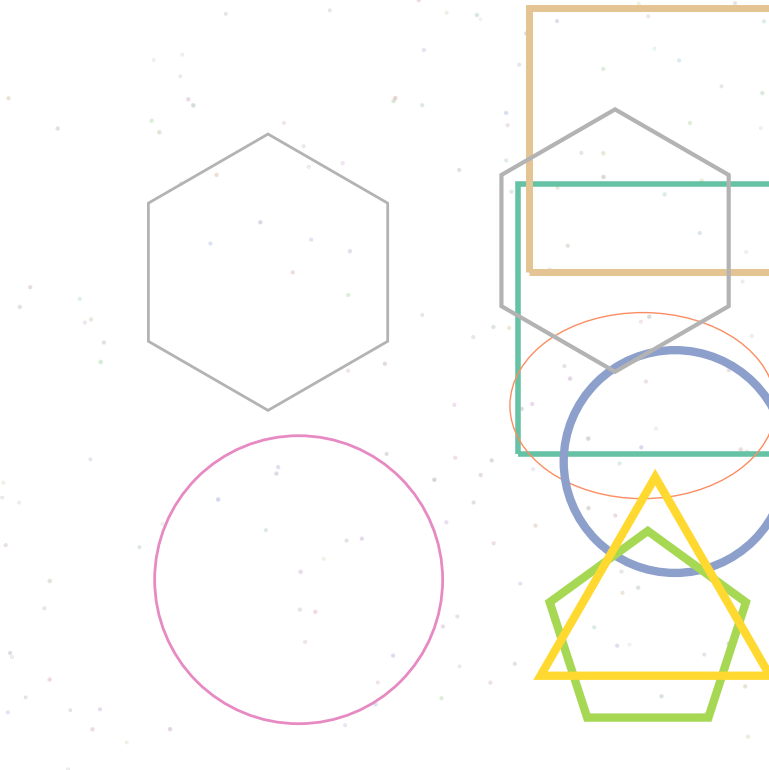[{"shape": "square", "thickness": 2, "radius": 0.88, "center": [0.848, 0.586]}, {"shape": "oval", "thickness": 0.5, "radius": 0.86, "center": [0.835, 0.473]}, {"shape": "circle", "thickness": 3, "radius": 0.72, "center": [0.877, 0.401]}, {"shape": "circle", "thickness": 1, "radius": 0.93, "center": [0.388, 0.247]}, {"shape": "pentagon", "thickness": 3, "radius": 0.67, "center": [0.841, 0.176]}, {"shape": "triangle", "thickness": 3, "radius": 0.86, "center": [0.851, 0.208]}, {"shape": "square", "thickness": 2.5, "radius": 0.86, "center": [0.859, 0.818]}, {"shape": "hexagon", "thickness": 1.5, "radius": 0.85, "center": [0.799, 0.688]}, {"shape": "hexagon", "thickness": 1, "radius": 0.9, "center": [0.348, 0.646]}]